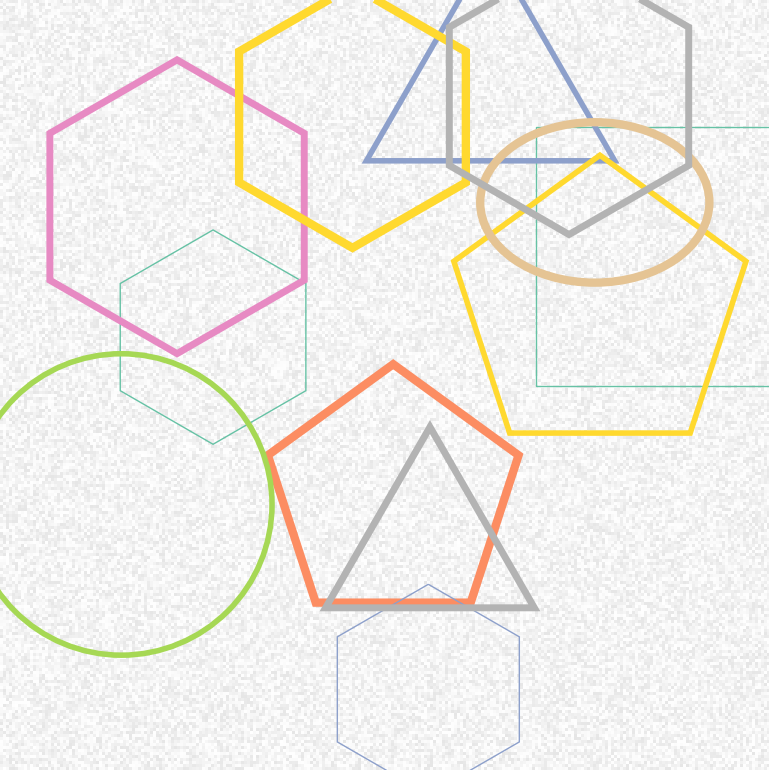[{"shape": "hexagon", "thickness": 0.5, "radius": 0.7, "center": [0.277, 0.562]}, {"shape": "square", "thickness": 0.5, "radius": 0.84, "center": [0.864, 0.667]}, {"shape": "pentagon", "thickness": 3, "radius": 0.86, "center": [0.511, 0.356]}, {"shape": "hexagon", "thickness": 0.5, "radius": 0.68, "center": [0.556, 0.105]}, {"shape": "triangle", "thickness": 2, "radius": 0.93, "center": [0.637, 0.884]}, {"shape": "hexagon", "thickness": 2.5, "radius": 0.95, "center": [0.23, 0.731]}, {"shape": "circle", "thickness": 2, "radius": 0.98, "center": [0.158, 0.345]}, {"shape": "pentagon", "thickness": 2, "radius": 1.0, "center": [0.779, 0.599]}, {"shape": "hexagon", "thickness": 3, "radius": 0.85, "center": [0.458, 0.848]}, {"shape": "oval", "thickness": 3, "radius": 0.74, "center": [0.772, 0.737]}, {"shape": "hexagon", "thickness": 2.5, "radius": 0.9, "center": [0.739, 0.875]}, {"shape": "triangle", "thickness": 2.5, "radius": 0.78, "center": [0.558, 0.289]}]